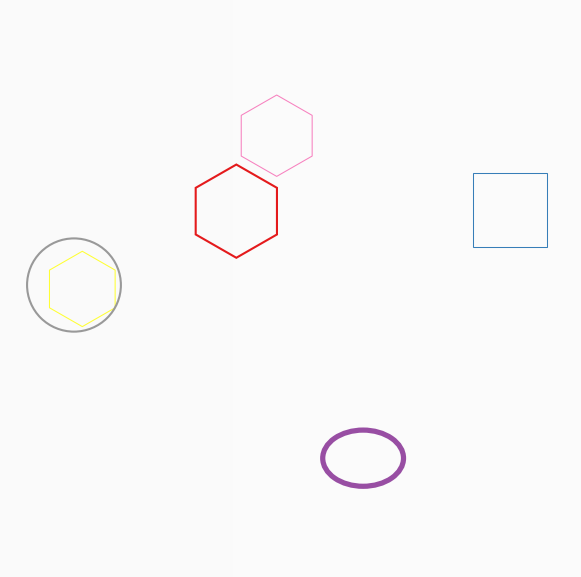[{"shape": "hexagon", "thickness": 1, "radius": 0.4, "center": [0.407, 0.633]}, {"shape": "square", "thickness": 0.5, "radius": 0.32, "center": [0.877, 0.635]}, {"shape": "oval", "thickness": 2.5, "radius": 0.35, "center": [0.625, 0.206]}, {"shape": "hexagon", "thickness": 0.5, "radius": 0.33, "center": [0.142, 0.499]}, {"shape": "hexagon", "thickness": 0.5, "radius": 0.35, "center": [0.476, 0.764]}, {"shape": "circle", "thickness": 1, "radius": 0.4, "center": [0.127, 0.506]}]